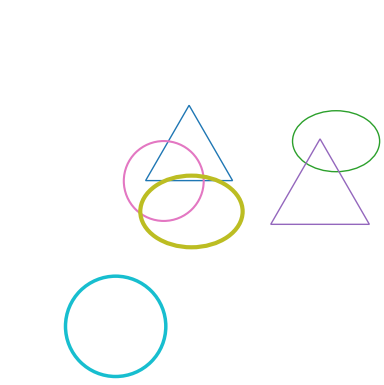[{"shape": "triangle", "thickness": 1, "radius": 0.65, "center": [0.491, 0.596]}, {"shape": "oval", "thickness": 1, "radius": 0.57, "center": [0.873, 0.633]}, {"shape": "triangle", "thickness": 1, "radius": 0.74, "center": [0.831, 0.491]}, {"shape": "circle", "thickness": 1.5, "radius": 0.52, "center": [0.425, 0.53]}, {"shape": "oval", "thickness": 3, "radius": 0.66, "center": [0.497, 0.451]}, {"shape": "circle", "thickness": 2.5, "radius": 0.65, "center": [0.3, 0.152]}]